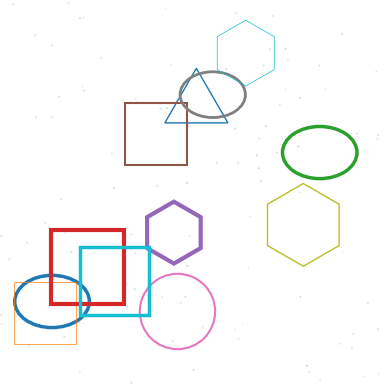[{"shape": "triangle", "thickness": 1, "radius": 0.47, "center": [0.51, 0.728]}, {"shape": "oval", "thickness": 2.5, "radius": 0.48, "center": [0.135, 0.217]}, {"shape": "square", "thickness": 0.5, "radius": 0.4, "center": [0.118, 0.188]}, {"shape": "oval", "thickness": 2.5, "radius": 0.48, "center": [0.83, 0.604]}, {"shape": "square", "thickness": 3, "radius": 0.48, "center": [0.228, 0.307]}, {"shape": "hexagon", "thickness": 3, "radius": 0.4, "center": [0.452, 0.396]}, {"shape": "square", "thickness": 1.5, "radius": 0.4, "center": [0.405, 0.652]}, {"shape": "circle", "thickness": 1.5, "radius": 0.49, "center": [0.461, 0.191]}, {"shape": "oval", "thickness": 2, "radius": 0.42, "center": [0.553, 0.754]}, {"shape": "hexagon", "thickness": 1, "radius": 0.54, "center": [0.788, 0.416]}, {"shape": "square", "thickness": 2.5, "radius": 0.45, "center": [0.297, 0.27]}, {"shape": "hexagon", "thickness": 0.5, "radius": 0.43, "center": [0.638, 0.862]}]